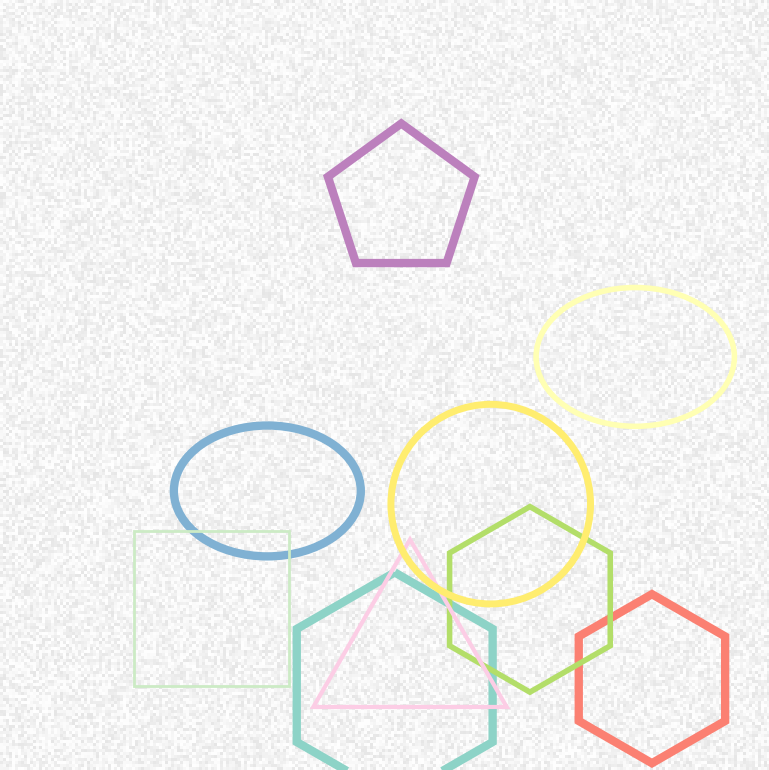[{"shape": "hexagon", "thickness": 3, "radius": 0.73, "center": [0.513, 0.11]}, {"shape": "oval", "thickness": 2, "radius": 0.64, "center": [0.825, 0.536]}, {"shape": "hexagon", "thickness": 3, "radius": 0.55, "center": [0.847, 0.119]}, {"shape": "oval", "thickness": 3, "radius": 0.61, "center": [0.347, 0.362]}, {"shape": "hexagon", "thickness": 2, "radius": 0.6, "center": [0.688, 0.222]}, {"shape": "triangle", "thickness": 1.5, "radius": 0.72, "center": [0.532, 0.154]}, {"shape": "pentagon", "thickness": 3, "radius": 0.5, "center": [0.521, 0.739]}, {"shape": "square", "thickness": 1, "radius": 0.5, "center": [0.274, 0.209]}, {"shape": "circle", "thickness": 2.5, "radius": 0.65, "center": [0.637, 0.345]}]